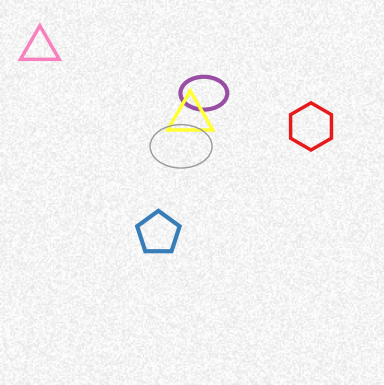[{"shape": "hexagon", "thickness": 2.5, "radius": 0.31, "center": [0.808, 0.672]}, {"shape": "pentagon", "thickness": 3, "radius": 0.29, "center": [0.411, 0.394]}, {"shape": "oval", "thickness": 3, "radius": 0.3, "center": [0.529, 0.758]}, {"shape": "triangle", "thickness": 2.5, "radius": 0.34, "center": [0.494, 0.696]}, {"shape": "triangle", "thickness": 2.5, "radius": 0.29, "center": [0.104, 0.875]}, {"shape": "oval", "thickness": 1, "radius": 0.4, "center": [0.47, 0.62]}]